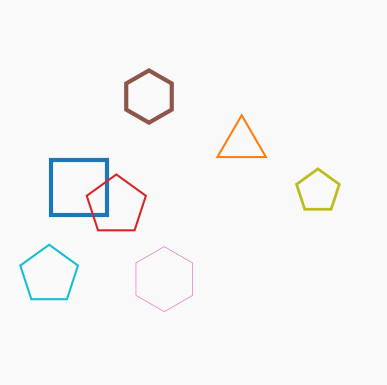[{"shape": "square", "thickness": 3, "radius": 0.36, "center": [0.204, 0.512]}, {"shape": "triangle", "thickness": 1.5, "radius": 0.36, "center": [0.624, 0.628]}, {"shape": "pentagon", "thickness": 1.5, "radius": 0.4, "center": [0.3, 0.467]}, {"shape": "hexagon", "thickness": 3, "radius": 0.34, "center": [0.384, 0.749]}, {"shape": "hexagon", "thickness": 0.5, "radius": 0.42, "center": [0.424, 0.275]}, {"shape": "pentagon", "thickness": 2, "radius": 0.29, "center": [0.82, 0.503]}, {"shape": "pentagon", "thickness": 1.5, "radius": 0.39, "center": [0.127, 0.286]}]